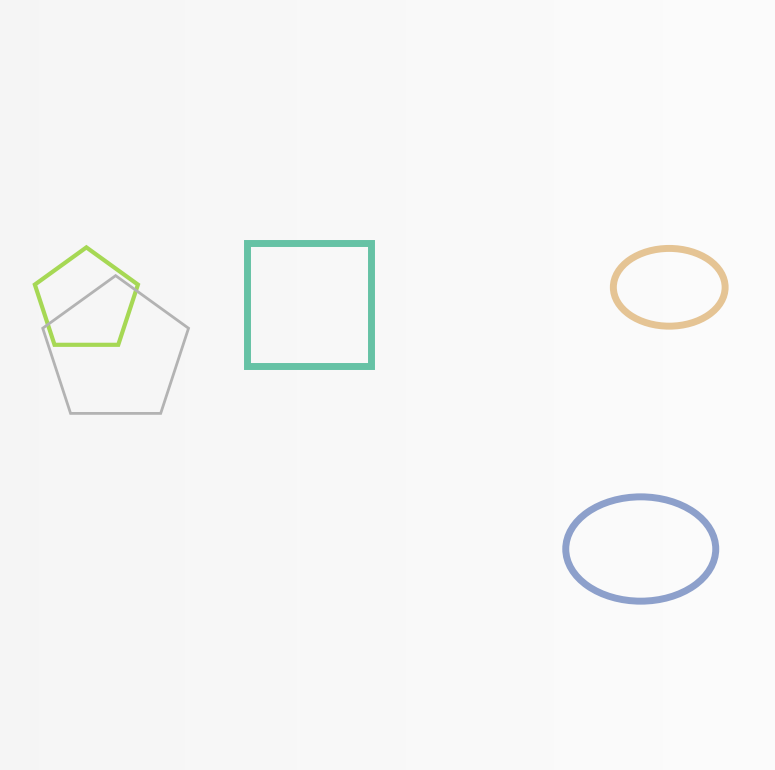[{"shape": "square", "thickness": 2.5, "radius": 0.4, "center": [0.399, 0.604]}, {"shape": "oval", "thickness": 2.5, "radius": 0.48, "center": [0.827, 0.287]}, {"shape": "pentagon", "thickness": 1.5, "radius": 0.35, "center": [0.111, 0.609]}, {"shape": "oval", "thickness": 2.5, "radius": 0.36, "center": [0.864, 0.627]}, {"shape": "pentagon", "thickness": 1, "radius": 0.49, "center": [0.149, 0.543]}]